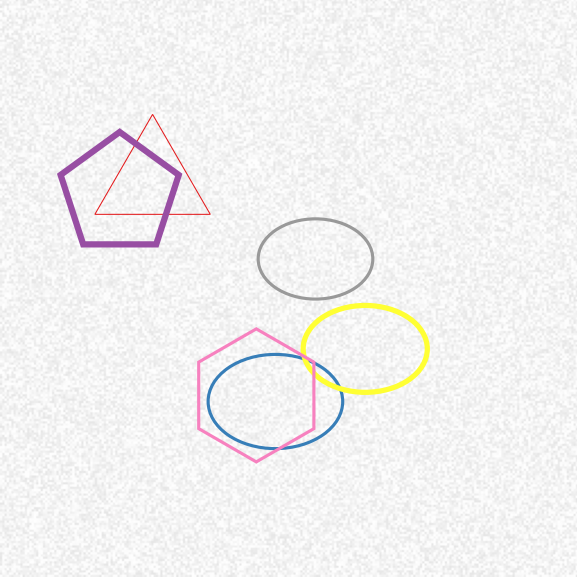[{"shape": "triangle", "thickness": 0.5, "radius": 0.58, "center": [0.264, 0.686]}, {"shape": "oval", "thickness": 1.5, "radius": 0.58, "center": [0.477, 0.304]}, {"shape": "pentagon", "thickness": 3, "radius": 0.54, "center": [0.207, 0.663]}, {"shape": "oval", "thickness": 2.5, "radius": 0.54, "center": [0.632, 0.395]}, {"shape": "hexagon", "thickness": 1.5, "radius": 0.58, "center": [0.444, 0.314]}, {"shape": "oval", "thickness": 1.5, "radius": 0.5, "center": [0.546, 0.551]}]